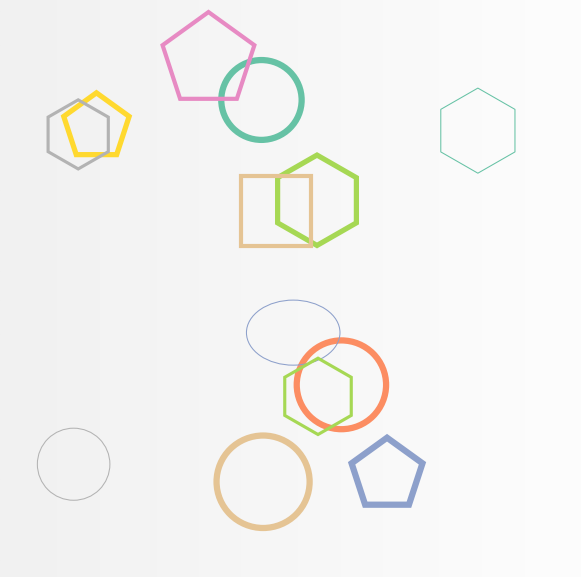[{"shape": "hexagon", "thickness": 0.5, "radius": 0.37, "center": [0.822, 0.773]}, {"shape": "circle", "thickness": 3, "radius": 0.35, "center": [0.45, 0.826]}, {"shape": "circle", "thickness": 3, "radius": 0.38, "center": [0.587, 0.333]}, {"shape": "oval", "thickness": 0.5, "radius": 0.4, "center": [0.504, 0.423]}, {"shape": "pentagon", "thickness": 3, "radius": 0.32, "center": [0.666, 0.177]}, {"shape": "pentagon", "thickness": 2, "radius": 0.42, "center": [0.359, 0.895]}, {"shape": "hexagon", "thickness": 1.5, "radius": 0.33, "center": [0.547, 0.313]}, {"shape": "hexagon", "thickness": 2.5, "radius": 0.39, "center": [0.545, 0.652]}, {"shape": "pentagon", "thickness": 2.5, "radius": 0.3, "center": [0.166, 0.779]}, {"shape": "square", "thickness": 2, "radius": 0.3, "center": [0.475, 0.634]}, {"shape": "circle", "thickness": 3, "radius": 0.4, "center": [0.453, 0.165]}, {"shape": "hexagon", "thickness": 1.5, "radius": 0.3, "center": [0.135, 0.766]}, {"shape": "circle", "thickness": 0.5, "radius": 0.31, "center": [0.127, 0.195]}]